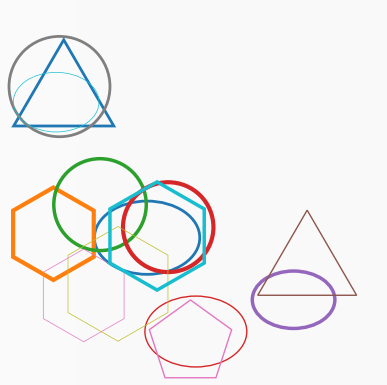[{"shape": "triangle", "thickness": 2, "radius": 0.75, "center": [0.164, 0.747]}, {"shape": "oval", "thickness": 2, "radius": 0.68, "center": [0.38, 0.383]}, {"shape": "hexagon", "thickness": 3, "radius": 0.6, "center": [0.138, 0.393]}, {"shape": "circle", "thickness": 2.5, "radius": 0.6, "center": [0.258, 0.468]}, {"shape": "circle", "thickness": 3, "radius": 0.58, "center": [0.434, 0.41]}, {"shape": "oval", "thickness": 1, "radius": 0.66, "center": [0.505, 0.139]}, {"shape": "oval", "thickness": 2.5, "radius": 0.53, "center": [0.758, 0.221]}, {"shape": "triangle", "thickness": 1, "radius": 0.74, "center": [0.793, 0.307]}, {"shape": "hexagon", "thickness": 0.5, "radius": 0.6, "center": [0.216, 0.233]}, {"shape": "pentagon", "thickness": 1, "radius": 0.56, "center": [0.492, 0.109]}, {"shape": "circle", "thickness": 2, "radius": 0.65, "center": [0.154, 0.775]}, {"shape": "hexagon", "thickness": 0.5, "radius": 0.74, "center": [0.304, 0.263]}, {"shape": "oval", "thickness": 0.5, "radius": 0.55, "center": [0.145, 0.735]}, {"shape": "hexagon", "thickness": 2.5, "radius": 0.7, "center": [0.405, 0.387]}]